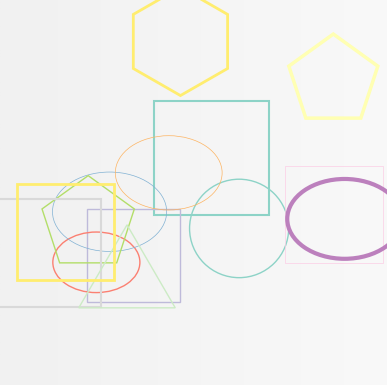[{"shape": "square", "thickness": 1.5, "radius": 0.74, "center": [0.546, 0.589]}, {"shape": "circle", "thickness": 1, "radius": 0.64, "center": [0.617, 0.407]}, {"shape": "pentagon", "thickness": 2.5, "radius": 0.6, "center": [0.86, 0.791]}, {"shape": "square", "thickness": 1, "radius": 0.6, "center": [0.345, 0.336]}, {"shape": "oval", "thickness": 1, "radius": 0.56, "center": [0.249, 0.319]}, {"shape": "oval", "thickness": 0.5, "radius": 0.74, "center": [0.283, 0.45]}, {"shape": "oval", "thickness": 0.5, "radius": 0.69, "center": [0.435, 0.551]}, {"shape": "pentagon", "thickness": 1, "radius": 0.63, "center": [0.228, 0.419]}, {"shape": "square", "thickness": 0.5, "radius": 0.63, "center": [0.862, 0.442]}, {"shape": "square", "thickness": 1.5, "radius": 0.7, "center": [0.119, 0.343]}, {"shape": "oval", "thickness": 3, "radius": 0.74, "center": [0.889, 0.431]}, {"shape": "triangle", "thickness": 1, "radius": 0.72, "center": [0.328, 0.272]}, {"shape": "hexagon", "thickness": 2, "radius": 0.7, "center": [0.466, 0.892]}, {"shape": "square", "thickness": 2, "radius": 0.62, "center": [0.169, 0.397]}]